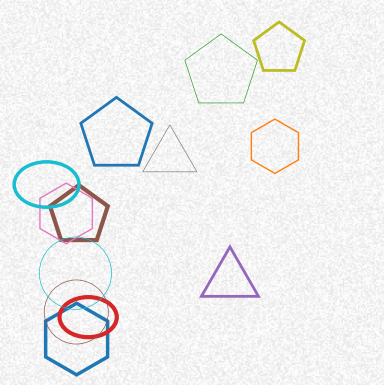[{"shape": "hexagon", "thickness": 2.5, "radius": 0.46, "center": [0.199, 0.119]}, {"shape": "pentagon", "thickness": 2, "radius": 0.49, "center": [0.303, 0.65]}, {"shape": "hexagon", "thickness": 1, "radius": 0.35, "center": [0.714, 0.62]}, {"shape": "pentagon", "thickness": 0.5, "radius": 0.5, "center": [0.574, 0.813]}, {"shape": "oval", "thickness": 3, "radius": 0.37, "center": [0.229, 0.176]}, {"shape": "triangle", "thickness": 2, "radius": 0.43, "center": [0.597, 0.273]}, {"shape": "circle", "thickness": 0.5, "radius": 0.42, "center": [0.198, 0.19]}, {"shape": "pentagon", "thickness": 3, "radius": 0.39, "center": [0.205, 0.44]}, {"shape": "hexagon", "thickness": 1, "radius": 0.39, "center": [0.172, 0.446]}, {"shape": "triangle", "thickness": 0.5, "radius": 0.41, "center": [0.441, 0.594]}, {"shape": "pentagon", "thickness": 2, "radius": 0.35, "center": [0.725, 0.873]}, {"shape": "oval", "thickness": 2.5, "radius": 0.42, "center": [0.121, 0.521]}, {"shape": "circle", "thickness": 0.5, "radius": 0.47, "center": [0.196, 0.29]}]